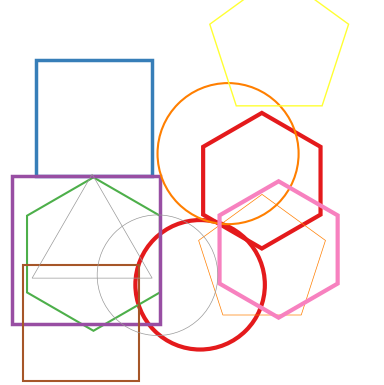[{"shape": "circle", "thickness": 3, "radius": 0.84, "center": [0.52, 0.26]}, {"shape": "hexagon", "thickness": 3, "radius": 0.88, "center": [0.68, 0.531]}, {"shape": "square", "thickness": 2.5, "radius": 0.75, "center": [0.245, 0.693]}, {"shape": "hexagon", "thickness": 1.5, "radius": 1.0, "center": [0.243, 0.34]}, {"shape": "square", "thickness": 2.5, "radius": 0.96, "center": [0.223, 0.351]}, {"shape": "pentagon", "thickness": 0.5, "radius": 0.87, "center": [0.681, 0.322]}, {"shape": "circle", "thickness": 1.5, "radius": 0.92, "center": [0.592, 0.601]}, {"shape": "pentagon", "thickness": 1, "radius": 0.95, "center": [0.725, 0.878]}, {"shape": "square", "thickness": 1.5, "radius": 0.75, "center": [0.21, 0.161]}, {"shape": "hexagon", "thickness": 3, "radius": 0.89, "center": [0.724, 0.352]}, {"shape": "triangle", "thickness": 0.5, "radius": 0.9, "center": [0.239, 0.368]}, {"shape": "circle", "thickness": 0.5, "radius": 0.78, "center": [0.409, 0.285]}]